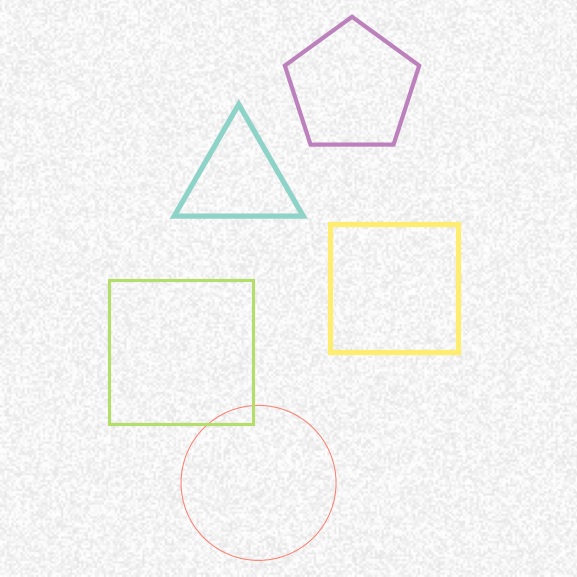[{"shape": "triangle", "thickness": 2.5, "radius": 0.65, "center": [0.413, 0.689]}, {"shape": "circle", "thickness": 0.5, "radius": 0.67, "center": [0.448, 0.163]}, {"shape": "square", "thickness": 1.5, "radius": 0.62, "center": [0.314, 0.39]}, {"shape": "pentagon", "thickness": 2, "radius": 0.61, "center": [0.61, 0.848]}, {"shape": "square", "thickness": 2.5, "radius": 0.55, "center": [0.682, 0.501]}]